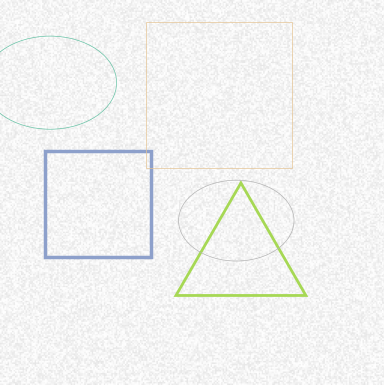[{"shape": "oval", "thickness": 0.5, "radius": 0.86, "center": [0.13, 0.785]}, {"shape": "square", "thickness": 2.5, "radius": 0.69, "center": [0.254, 0.471]}, {"shape": "triangle", "thickness": 2, "radius": 0.97, "center": [0.626, 0.33]}, {"shape": "square", "thickness": 0.5, "radius": 0.95, "center": [0.57, 0.752]}, {"shape": "oval", "thickness": 0.5, "radius": 0.75, "center": [0.614, 0.427]}]